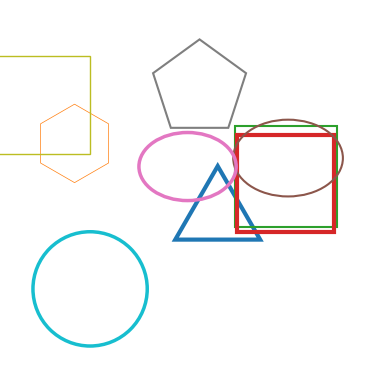[{"shape": "triangle", "thickness": 3, "radius": 0.64, "center": [0.565, 0.441]}, {"shape": "hexagon", "thickness": 0.5, "radius": 0.51, "center": [0.194, 0.628]}, {"shape": "square", "thickness": 1.5, "radius": 0.66, "center": [0.743, 0.541]}, {"shape": "square", "thickness": 3, "radius": 0.63, "center": [0.741, 0.522]}, {"shape": "oval", "thickness": 1.5, "radius": 0.71, "center": [0.748, 0.589]}, {"shape": "oval", "thickness": 2.5, "radius": 0.63, "center": [0.487, 0.567]}, {"shape": "pentagon", "thickness": 1.5, "radius": 0.63, "center": [0.518, 0.771]}, {"shape": "square", "thickness": 1, "radius": 0.64, "center": [0.107, 0.728]}, {"shape": "circle", "thickness": 2.5, "radius": 0.74, "center": [0.234, 0.25]}]